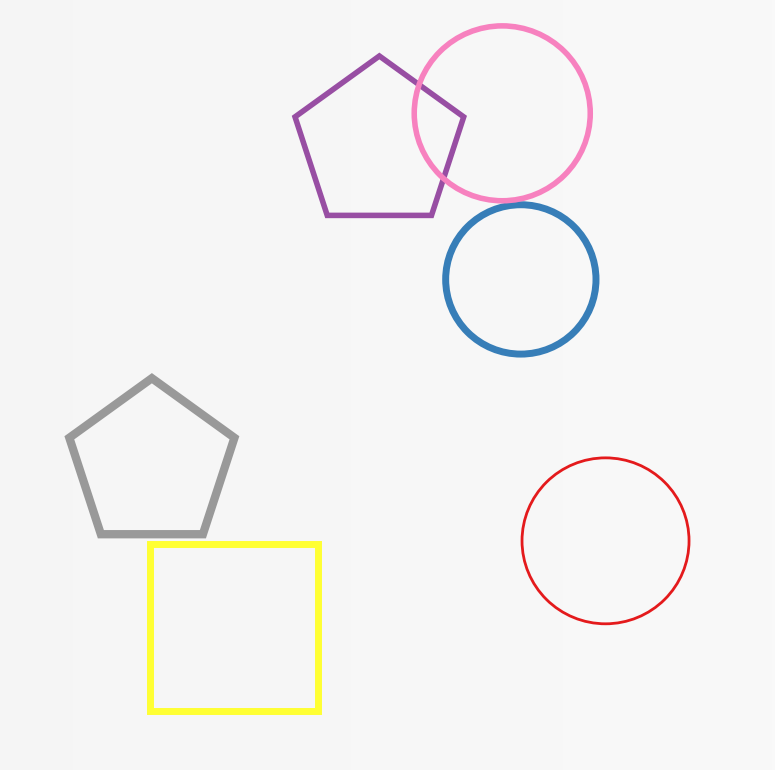[{"shape": "circle", "thickness": 1, "radius": 0.54, "center": [0.781, 0.298]}, {"shape": "circle", "thickness": 2.5, "radius": 0.48, "center": [0.672, 0.637]}, {"shape": "pentagon", "thickness": 2, "radius": 0.57, "center": [0.49, 0.813]}, {"shape": "square", "thickness": 2.5, "radius": 0.54, "center": [0.302, 0.184]}, {"shape": "circle", "thickness": 2, "radius": 0.57, "center": [0.648, 0.853]}, {"shape": "pentagon", "thickness": 3, "radius": 0.56, "center": [0.196, 0.397]}]